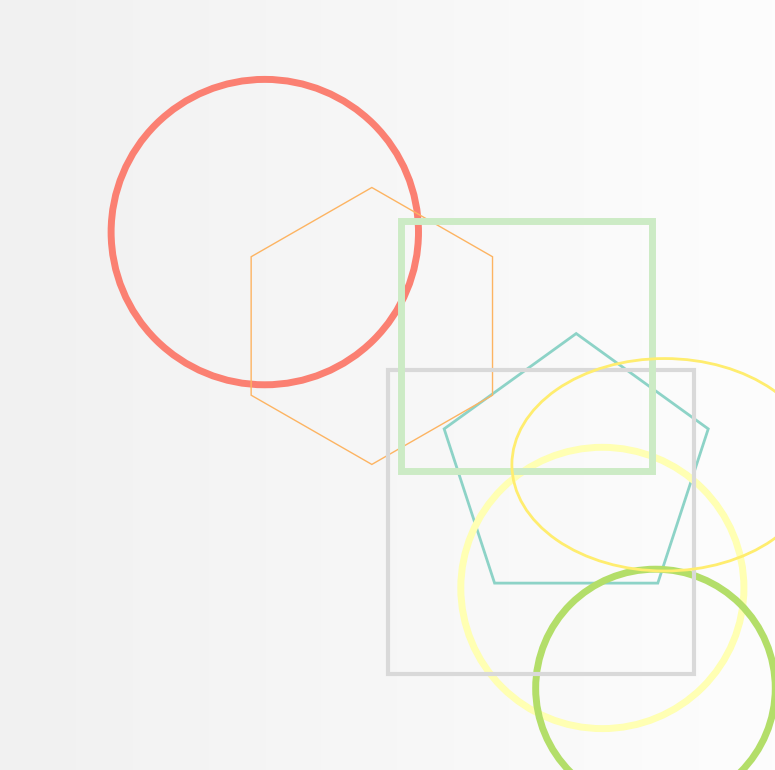[{"shape": "pentagon", "thickness": 1, "radius": 0.9, "center": [0.743, 0.388]}, {"shape": "circle", "thickness": 2.5, "radius": 0.91, "center": [0.777, 0.236]}, {"shape": "circle", "thickness": 2.5, "radius": 0.99, "center": [0.342, 0.699]}, {"shape": "hexagon", "thickness": 0.5, "radius": 0.9, "center": [0.48, 0.577]}, {"shape": "circle", "thickness": 2.5, "radius": 0.77, "center": [0.846, 0.106]}, {"shape": "square", "thickness": 1.5, "radius": 0.99, "center": [0.698, 0.322]}, {"shape": "square", "thickness": 2.5, "radius": 0.81, "center": [0.679, 0.551]}, {"shape": "oval", "thickness": 1, "radius": 0.99, "center": [0.858, 0.396]}]